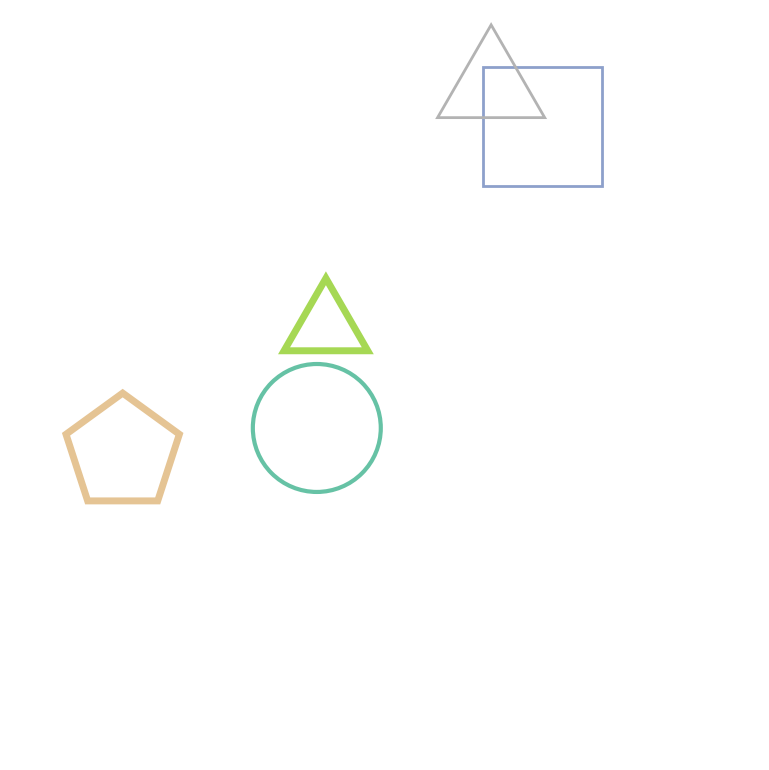[{"shape": "circle", "thickness": 1.5, "radius": 0.42, "center": [0.411, 0.444]}, {"shape": "square", "thickness": 1, "radius": 0.39, "center": [0.704, 0.835]}, {"shape": "triangle", "thickness": 2.5, "radius": 0.31, "center": [0.423, 0.576]}, {"shape": "pentagon", "thickness": 2.5, "radius": 0.39, "center": [0.159, 0.412]}, {"shape": "triangle", "thickness": 1, "radius": 0.4, "center": [0.638, 0.887]}]